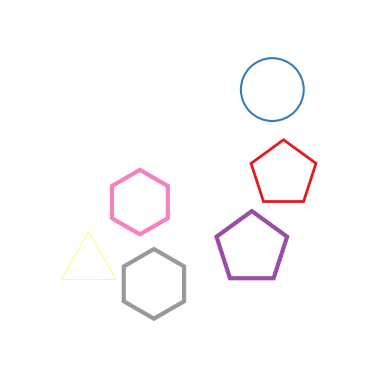[{"shape": "pentagon", "thickness": 2, "radius": 0.44, "center": [0.736, 0.548]}, {"shape": "circle", "thickness": 1.5, "radius": 0.41, "center": [0.707, 0.767]}, {"shape": "pentagon", "thickness": 3, "radius": 0.48, "center": [0.654, 0.355]}, {"shape": "triangle", "thickness": 0.5, "radius": 0.41, "center": [0.23, 0.316]}, {"shape": "hexagon", "thickness": 3, "radius": 0.42, "center": [0.363, 0.475]}, {"shape": "hexagon", "thickness": 3, "radius": 0.45, "center": [0.4, 0.263]}]